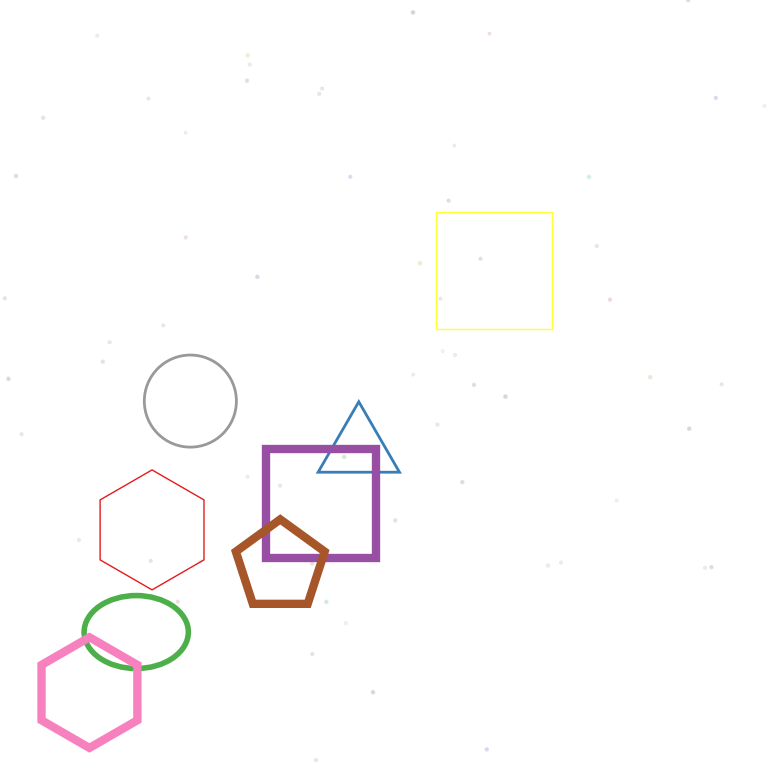[{"shape": "hexagon", "thickness": 0.5, "radius": 0.39, "center": [0.197, 0.312]}, {"shape": "triangle", "thickness": 1, "radius": 0.31, "center": [0.466, 0.417]}, {"shape": "oval", "thickness": 2, "radius": 0.34, "center": [0.177, 0.179]}, {"shape": "square", "thickness": 3, "radius": 0.36, "center": [0.417, 0.346]}, {"shape": "square", "thickness": 0.5, "radius": 0.38, "center": [0.641, 0.649]}, {"shape": "pentagon", "thickness": 3, "radius": 0.3, "center": [0.364, 0.265]}, {"shape": "hexagon", "thickness": 3, "radius": 0.36, "center": [0.116, 0.101]}, {"shape": "circle", "thickness": 1, "radius": 0.3, "center": [0.247, 0.479]}]